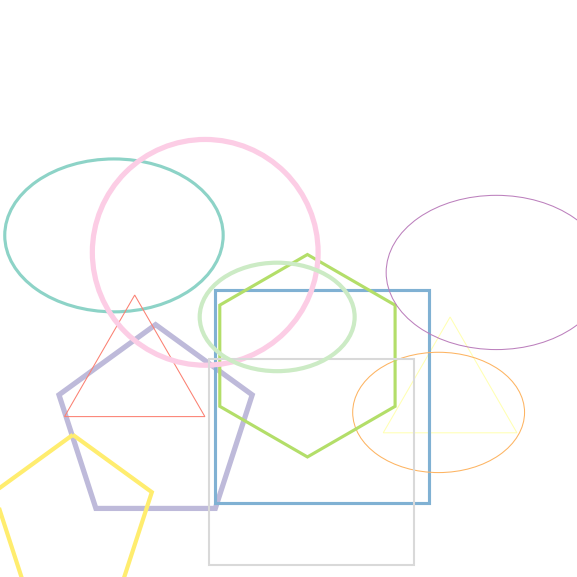[{"shape": "oval", "thickness": 1.5, "radius": 0.95, "center": [0.197, 0.592]}, {"shape": "triangle", "thickness": 0.5, "radius": 0.67, "center": [0.779, 0.317]}, {"shape": "pentagon", "thickness": 2.5, "radius": 0.88, "center": [0.269, 0.261]}, {"shape": "triangle", "thickness": 0.5, "radius": 0.7, "center": [0.233, 0.348]}, {"shape": "square", "thickness": 1.5, "radius": 0.92, "center": [0.557, 0.313]}, {"shape": "oval", "thickness": 0.5, "radius": 0.74, "center": [0.76, 0.285]}, {"shape": "hexagon", "thickness": 1.5, "radius": 0.88, "center": [0.532, 0.383]}, {"shape": "circle", "thickness": 2.5, "radius": 0.98, "center": [0.355, 0.562]}, {"shape": "square", "thickness": 1, "radius": 0.89, "center": [0.539, 0.199]}, {"shape": "oval", "thickness": 0.5, "radius": 0.95, "center": [0.859, 0.527]}, {"shape": "oval", "thickness": 2, "radius": 0.67, "center": [0.48, 0.45]}, {"shape": "pentagon", "thickness": 2, "radius": 0.72, "center": [0.126, 0.102]}]